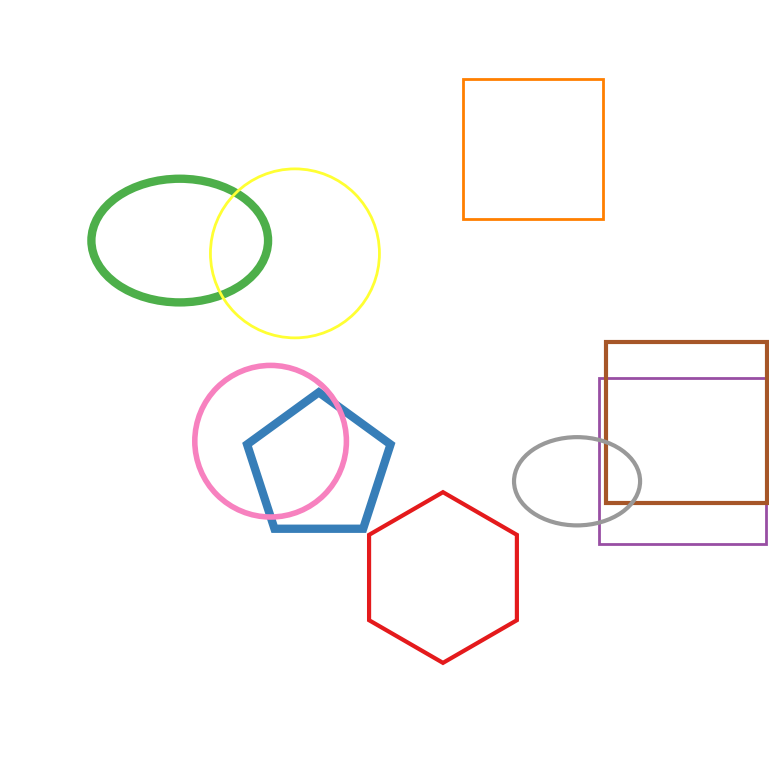[{"shape": "hexagon", "thickness": 1.5, "radius": 0.55, "center": [0.575, 0.25]}, {"shape": "pentagon", "thickness": 3, "radius": 0.49, "center": [0.414, 0.393]}, {"shape": "oval", "thickness": 3, "radius": 0.57, "center": [0.233, 0.688]}, {"shape": "square", "thickness": 1, "radius": 0.54, "center": [0.886, 0.401]}, {"shape": "square", "thickness": 1, "radius": 0.45, "center": [0.692, 0.806]}, {"shape": "circle", "thickness": 1, "radius": 0.55, "center": [0.383, 0.671]}, {"shape": "square", "thickness": 1.5, "radius": 0.52, "center": [0.892, 0.452]}, {"shape": "circle", "thickness": 2, "radius": 0.49, "center": [0.351, 0.427]}, {"shape": "oval", "thickness": 1.5, "radius": 0.41, "center": [0.749, 0.375]}]